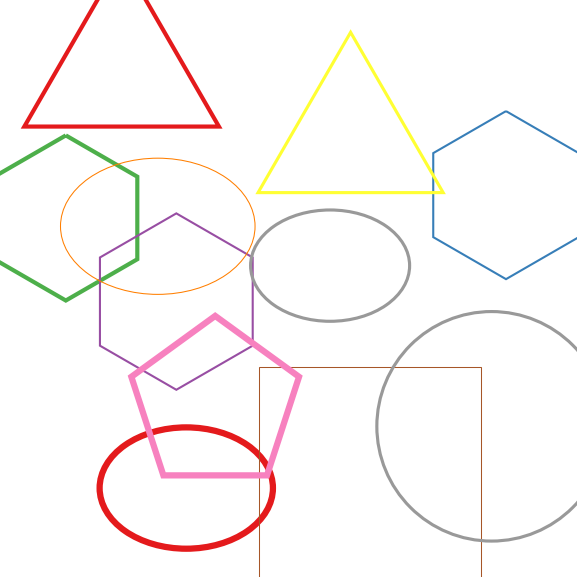[{"shape": "oval", "thickness": 3, "radius": 0.75, "center": [0.323, 0.154]}, {"shape": "triangle", "thickness": 2, "radius": 0.97, "center": [0.211, 0.877]}, {"shape": "hexagon", "thickness": 1, "radius": 0.73, "center": [0.876, 0.661]}, {"shape": "hexagon", "thickness": 2, "radius": 0.71, "center": [0.114, 0.622]}, {"shape": "hexagon", "thickness": 1, "radius": 0.76, "center": [0.305, 0.477]}, {"shape": "oval", "thickness": 0.5, "radius": 0.84, "center": [0.273, 0.607]}, {"shape": "triangle", "thickness": 1.5, "radius": 0.93, "center": [0.607, 0.758]}, {"shape": "square", "thickness": 0.5, "radius": 0.96, "center": [0.641, 0.171]}, {"shape": "pentagon", "thickness": 3, "radius": 0.76, "center": [0.373, 0.299]}, {"shape": "circle", "thickness": 1.5, "radius": 0.99, "center": [0.851, 0.261]}, {"shape": "oval", "thickness": 1.5, "radius": 0.69, "center": [0.572, 0.539]}]